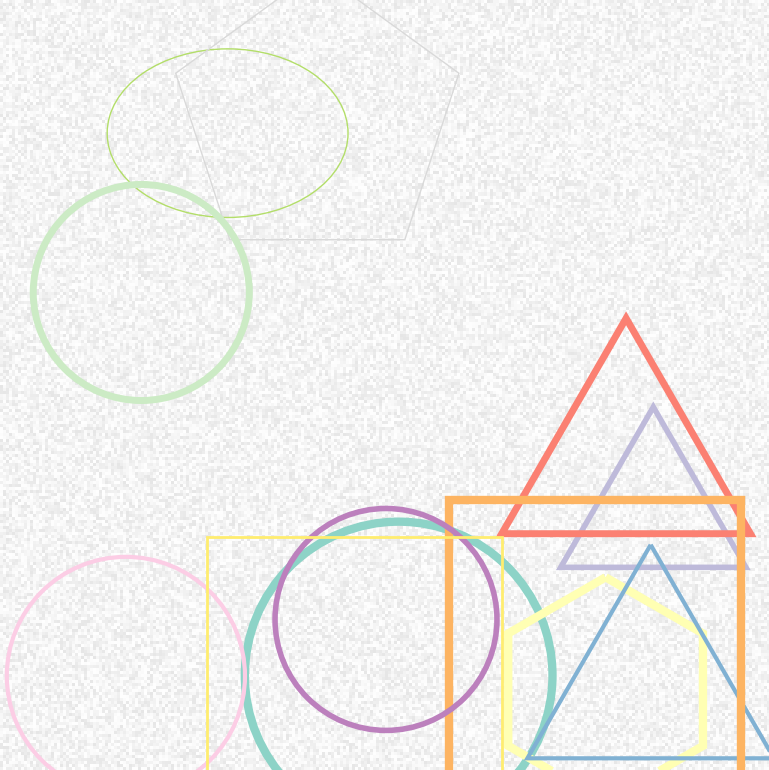[{"shape": "circle", "thickness": 3, "radius": 1.0, "center": [0.518, 0.123]}, {"shape": "hexagon", "thickness": 3, "radius": 0.73, "center": [0.786, 0.104]}, {"shape": "triangle", "thickness": 2, "radius": 0.69, "center": [0.848, 0.333]}, {"shape": "triangle", "thickness": 2.5, "radius": 0.93, "center": [0.813, 0.4]}, {"shape": "triangle", "thickness": 1.5, "radius": 0.92, "center": [0.845, 0.108]}, {"shape": "square", "thickness": 3, "radius": 0.95, "center": [0.773, 0.162]}, {"shape": "oval", "thickness": 0.5, "radius": 0.78, "center": [0.296, 0.827]}, {"shape": "circle", "thickness": 1.5, "radius": 0.77, "center": [0.163, 0.122]}, {"shape": "pentagon", "thickness": 0.5, "radius": 0.97, "center": [0.412, 0.845]}, {"shape": "circle", "thickness": 2, "radius": 0.72, "center": [0.501, 0.196]}, {"shape": "circle", "thickness": 2.5, "radius": 0.7, "center": [0.183, 0.62]}, {"shape": "square", "thickness": 1, "radius": 0.96, "center": [0.46, 0.111]}]